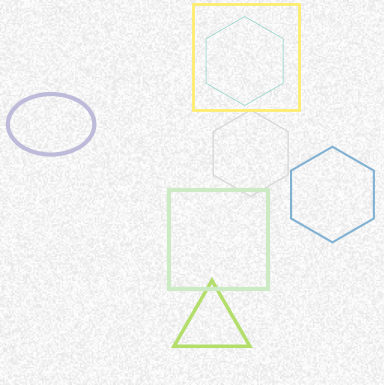[{"shape": "hexagon", "thickness": 0.5, "radius": 0.58, "center": [0.635, 0.842]}, {"shape": "oval", "thickness": 3, "radius": 0.56, "center": [0.133, 0.677]}, {"shape": "hexagon", "thickness": 1.5, "radius": 0.62, "center": [0.864, 0.495]}, {"shape": "triangle", "thickness": 2.5, "radius": 0.57, "center": [0.551, 0.158]}, {"shape": "hexagon", "thickness": 1, "radius": 0.56, "center": [0.651, 0.602]}, {"shape": "square", "thickness": 3, "radius": 0.64, "center": [0.567, 0.377]}, {"shape": "square", "thickness": 2, "radius": 0.69, "center": [0.639, 0.852]}]